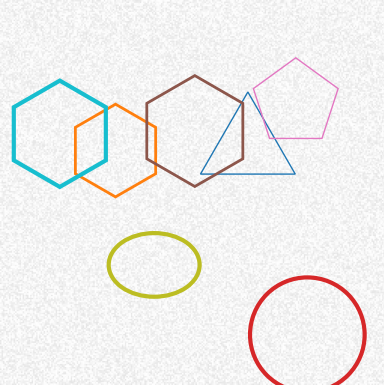[{"shape": "triangle", "thickness": 1, "radius": 0.71, "center": [0.644, 0.619]}, {"shape": "hexagon", "thickness": 2, "radius": 0.6, "center": [0.3, 0.609]}, {"shape": "circle", "thickness": 3, "radius": 0.74, "center": [0.798, 0.131]}, {"shape": "hexagon", "thickness": 2, "radius": 0.72, "center": [0.506, 0.66]}, {"shape": "pentagon", "thickness": 1, "radius": 0.58, "center": [0.768, 0.734]}, {"shape": "oval", "thickness": 3, "radius": 0.59, "center": [0.4, 0.312]}, {"shape": "hexagon", "thickness": 3, "radius": 0.69, "center": [0.155, 0.653]}]